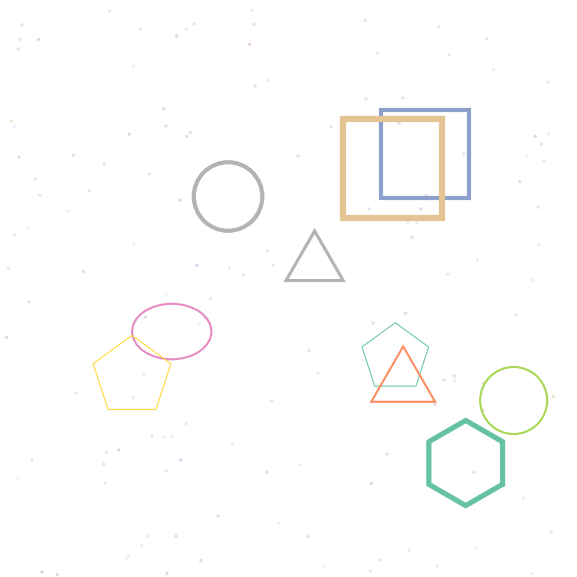[{"shape": "hexagon", "thickness": 2.5, "radius": 0.37, "center": [0.806, 0.197]}, {"shape": "pentagon", "thickness": 0.5, "radius": 0.3, "center": [0.685, 0.38]}, {"shape": "triangle", "thickness": 1, "radius": 0.32, "center": [0.698, 0.335]}, {"shape": "square", "thickness": 2, "radius": 0.38, "center": [0.736, 0.732]}, {"shape": "oval", "thickness": 1, "radius": 0.34, "center": [0.297, 0.425]}, {"shape": "circle", "thickness": 1, "radius": 0.29, "center": [0.889, 0.306]}, {"shape": "pentagon", "thickness": 0.5, "radius": 0.35, "center": [0.229, 0.348]}, {"shape": "square", "thickness": 3, "radius": 0.43, "center": [0.679, 0.707]}, {"shape": "triangle", "thickness": 1.5, "radius": 0.29, "center": [0.545, 0.542]}, {"shape": "circle", "thickness": 2, "radius": 0.3, "center": [0.395, 0.659]}]